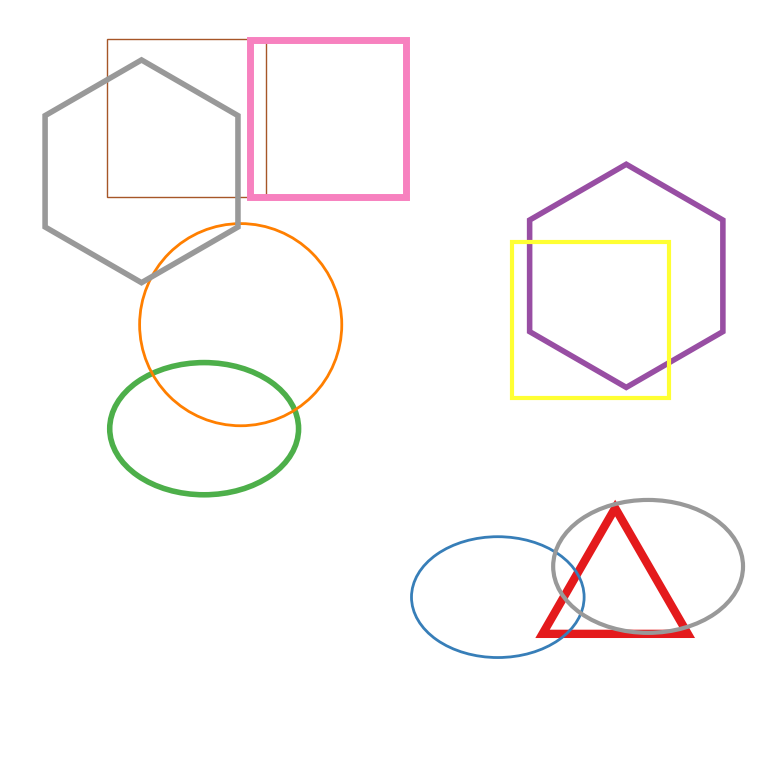[{"shape": "triangle", "thickness": 3, "radius": 0.54, "center": [0.799, 0.231]}, {"shape": "oval", "thickness": 1, "radius": 0.56, "center": [0.647, 0.225]}, {"shape": "oval", "thickness": 2, "radius": 0.61, "center": [0.265, 0.443]}, {"shape": "hexagon", "thickness": 2, "radius": 0.72, "center": [0.813, 0.642]}, {"shape": "circle", "thickness": 1, "radius": 0.66, "center": [0.313, 0.578]}, {"shape": "square", "thickness": 1.5, "radius": 0.51, "center": [0.767, 0.584]}, {"shape": "square", "thickness": 0.5, "radius": 0.51, "center": [0.242, 0.847]}, {"shape": "square", "thickness": 2.5, "radius": 0.51, "center": [0.426, 0.846]}, {"shape": "oval", "thickness": 1.5, "radius": 0.62, "center": [0.842, 0.264]}, {"shape": "hexagon", "thickness": 2, "radius": 0.72, "center": [0.184, 0.778]}]